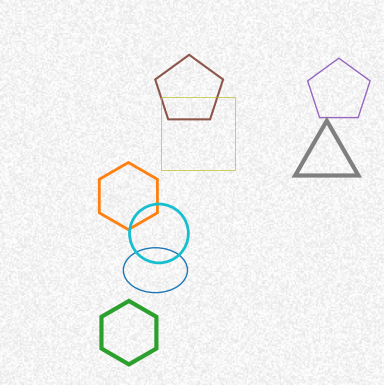[{"shape": "oval", "thickness": 1, "radius": 0.42, "center": [0.404, 0.298]}, {"shape": "hexagon", "thickness": 2, "radius": 0.44, "center": [0.333, 0.491]}, {"shape": "hexagon", "thickness": 3, "radius": 0.41, "center": [0.335, 0.136]}, {"shape": "pentagon", "thickness": 1, "radius": 0.43, "center": [0.88, 0.764]}, {"shape": "pentagon", "thickness": 1.5, "radius": 0.46, "center": [0.491, 0.765]}, {"shape": "triangle", "thickness": 3, "radius": 0.47, "center": [0.849, 0.592]}, {"shape": "square", "thickness": 0.5, "radius": 0.48, "center": [0.514, 0.653]}, {"shape": "circle", "thickness": 2, "radius": 0.38, "center": [0.413, 0.394]}]